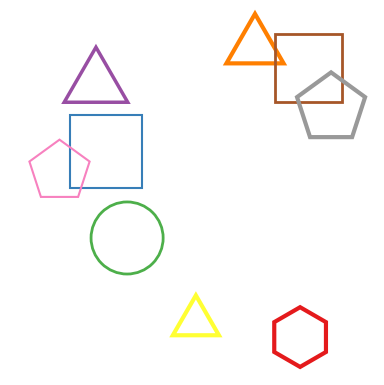[{"shape": "hexagon", "thickness": 3, "radius": 0.39, "center": [0.779, 0.125]}, {"shape": "square", "thickness": 1.5, "radius": 0.47, "center": [0.276, 0.607]}, {"shape": "circle", "thickness": 2, "radius": 0.47, "center": [0.33, 0.382]}, {"shape": "triangle", "thickness": 2.5, "radius": 0.48, "center": [0.249, 0.782]}, {"shape": "triangle", "thickness": 3, "radius": 0.43, "center": [0.662, 0.878]}, {"shape": "triangle", "thickness": 3, "radius": 0.35, "center": [0.509, 0.164]}, {"shape": "square", "thickness": 2, "radius": 0.44, "center": [0.802, 0.823]}, {"shape": "pentagon", "thickness": 1.5, "radius": 0.41, "center": [0.155, 0.555]}, {"shape": "pentagon", "thickness": 3, "radius": 0.46, "center": [0.86, 0.719]}]